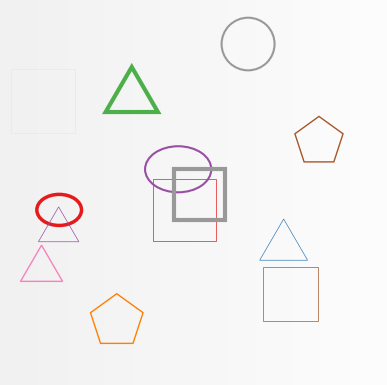[{"shape": "square", "thickness": 0.5, "radius": 0.4, "center": [0.476, 0.455]}, {"shape": "oval", "thickness": 2.5, "radius": 0.29, "center": [0.153, 0.455]}, {"shape": "triangle", "thickness": 0.5, "radius": 0.36, "center": [0.732, 0.36]}, {"shape": "triangle", "thickness": 3, "radius": 0.39, "center": [0.34, 0.748]}, {"shape": "triangle", "thickness": 0.5, "radius": 0.3, "center": [0.151, 0.402]}, {"shape": "oval", "thickness": 1.5, "radius": 0.43, "center": [0.46, 0.56]}, {"shape": "pentagon", "thickness": 1, "radius": 0.36, "center": [0.301, 0.166]}, {"shape": "square", "thickness": 0.5, "radius": 0.41, "center": [0.111, 0.738]}, {"shape": "square", "thickness": 0.5, "radius": 0.35, "center": [0.75, 0.237]}, {"shape": "pentagon", "thickness": 1, "radius": 0.33, "center": [0.823, 0.632]}, {"shape": "triangle", "thickness": 1, "radius": 0.31, "center": [0.107, 0.301]}, {"shape": "square", "thickness": 3, "radius": 0.33, "center": [0.514, 0.495]}, {"shape": "circle", "thickness": 1.5, "radius": 0.34, "center": [0.64, 0.886]}]